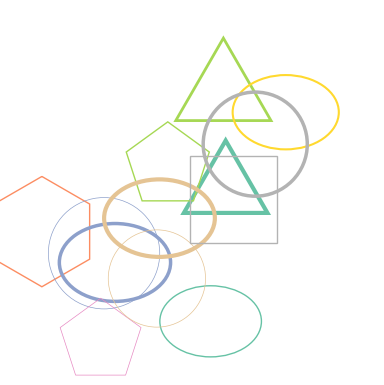[{"shape": "triangle", "thickness": 3, "radius": 0.63, "center": [0.586, 0.51]}, {"shape": "oval", "thickness": 1, "radius": 0.66, "center": [0.547, 0.165]}, {"shape": "hexagon", "thickness": 1, "radius": 0.72, "center": [0.109, 0.398]}, {"shape": "oval", "thickness": 2.5, "radius": 0.72, "center": [0.299, 0.318]}, {"shape": "circle", "thickness": 0.5, "radius": 0.72, "center": [0.27, 0.342]}, {"shape": "pentagon", "thickness": 0.5, "radius": 0.55, "center": [0.261, 0.115]}, {"shape": "pentagon", "thickness": 1, "radius": 0.57, "center": [0.436, 0.57]}, {"shape": "triangle", "thickness": 2, "radius": 0.71, "center": [0.58, 0.758]}, {"shape": "oval", "thickness": 1.5, "radius": 0.69, "center": [0.742, 0.709]}, {"shape": "oval", "thickness": 3, "radius": 0.72, "center": [0.414, 0.433]}, {"shape": "circle", "thickness": 0.5, "radius": 0.63, "center": [0.408, 0.277]}, {"shape": "circle", "thickness": 2.5, "radius": 0.68, "center": [0.663, 0.626]}, {"shape": "square", "thickness": 1, "radius": 0.57, "center": [0.606, 0.481]}]